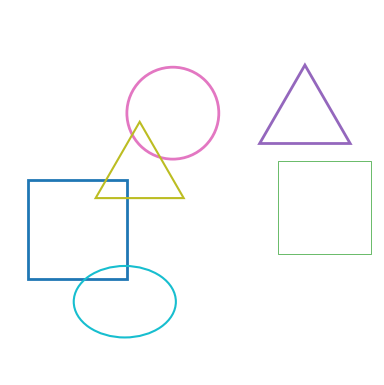[{"shape": "square", "thickness": 2, "radius": 0.64, "center": [0.2, 0.403]}, {"shape": "square", "thickness": 0.5, "radius": 0.6, "center": [0.843, 0.461]}, {"shape": "triangle", "thickness": 2, "radius": 0.68, "center": [0.792, 0.695]}, {"shape": "circle", "thickness": 2, "radius": 0.6, "center": [0.449, 0.706]}, {"shape": "triangle", "thickness": 1.5, "radius": 0.66, "center": [0.363, 0.551]}, {"shape": "oval", "thickness": 1.5, "radius": 0.66, "center": [0.324, 0.216]}]